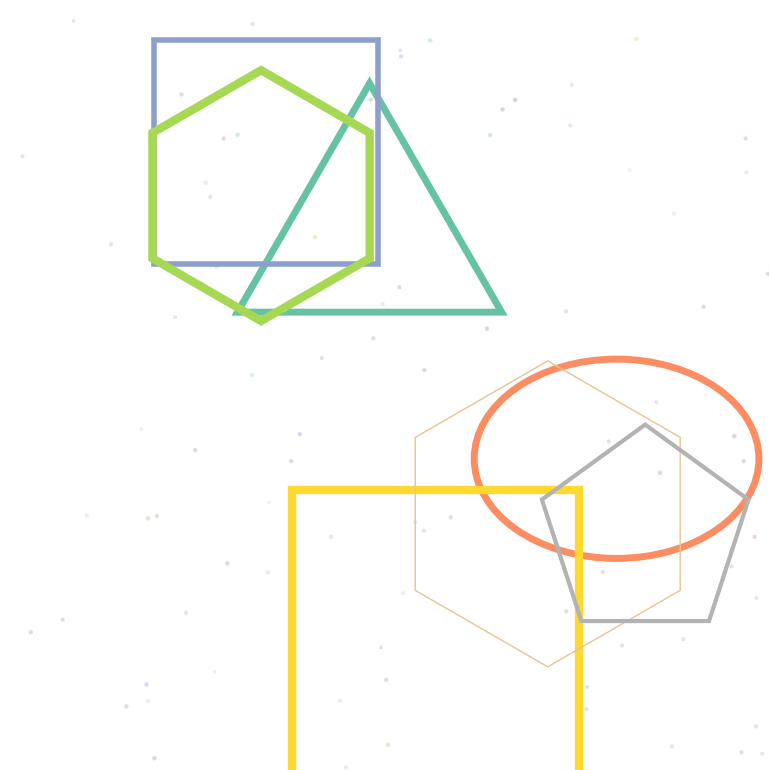[{"shape": "triangle", "thickness": 2.5, "radius": 0.99, "center": [0.48, 0.694]}, {"shape": "oval", "thickness": 2.5, "radius": 0.92, "center": [0.801, 0.404]}, {"shape": "square", "thickness": 2, "radius": 0.73, "center": [0.346, 0.803]}, {"shape": "hexagon", "thickness": 3, "radius": 0.81, "center": [0.339, 0.746]}, {"shape": "square", "thickness": 3, "radius": 0.93, "center": [0.566, 0.178]}, {"shape": "hexagon", "thickness": 0.5, "radius": 0.99, "center": [0.711, 0.333]}, {"shape": "pentagon", "thickness": 1.5, "radius": 0.71, "center": [0.838, 0.308]}]